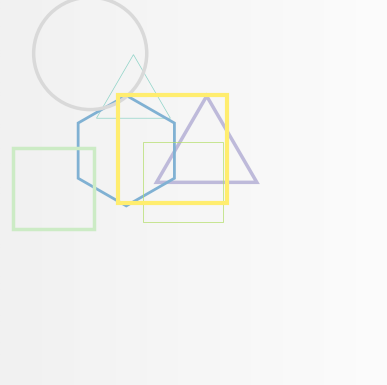[{"shape": "triangle", "thickness": 0.5, "radius": 0.55, "center": [0.344, 0.748]}, {"shape": "triangle", "thickness": 2.5, "radius": 0.75, "center": [0.533, 0.601]}, {"shape": "hexagon", "thickness": 2, "radius": 0.72, "center": [0.326, 0.609]}, {"shape": "square", "thickness": 0.5, "radius": 0.52, "center": [0.472, 0.527]}, {"shape": "circle", "thickness": 2.5, "radius": 0.73, "center": [0.233, 0.861]}, {"shape": "square", "thickness": 2.5, "radius": 0.52, "center": [0.138, 0.511]}, {"shape": "square", "thickness": 3, "radius": 0.7, "center": [0.445, 0.613]}]